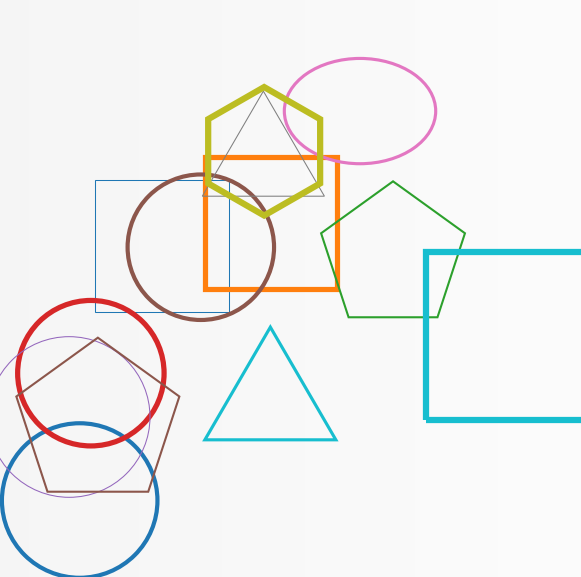[{"shape": "circle", "thickness": 2, "radius": 0.67, "center": [0.137, 0.132]}, {"shape": "square", "thickness": 0.5, "radius": 0.57, "center": [0.279, 0.573]}, {"shape": "square", "thickness": 2.5, "radius": 0.57, "center": [0.467, 0.613]}, {"shape": "pentagon", "thickness": 1, "radius": 0.65, "center": [0.676, 0.555]}, {"shape": "circle", "thickness": 2.5, "radius": 0.63, "center": [0.156, 0.353]}, {"shape": "circle", "thickness": 0.5, "radius": 0.7, "center": [0.119, 0.277]}, {"shape": "circle", "thickness": 2, "radius": 0.63, "center": [0.346, 0.571]}, {"shape": "pentagon", "thickness": 1, "radius": 0.74, "center": [0.168, 0.267]}, {"shape": "oval", "thickness": 1.5, "radius": 0.65, "center": [0.619, 0.807]}, {"shape": "triangle", "thickness": 0.5, "radius": 0.61, "center": [0.453, 0.72]}, {"shape": "hexagon", "thickness": 3, "radius": 0.56, "center": [0.454, 0.737]}, {"shape": "triangle", "thickness": 1.5, "radius": 0.65, "center": [0.465, 0.303]}, {"shape": "square", "thickness": 3, "radius": 0.73, "center": [0.879, 0.417]}]